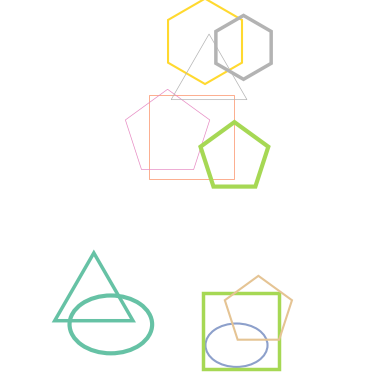[{"shape": "triangle", "thickness": 2.5, "radius": 0.59, "center": [0.244, 0.226]}, {"shape": "oval", "thickness": 3, "radius": 0.54, "center": [0.288, 0.157]}, {"shape": "square", "thickness": 0.5, "radius": 0.55, "center": [0.497, 0.645]}, {"shape": "oval", "thickness": 1.5, "radius": 0.4, "center": [0.614, 0.103]}, {"shape": "pentagon", "thickness": 0.5, "radius": 0.58, "center": [0.435, 0.653]}, {"shape": "pentagon", "thickness": 3, "radius": 0.46, "center": [0.609, 0.59]}, {"shape": "square", "thickness": 2.5, "radius": 0.49, "center": [0.626, 0.14]}, {"shape": "hexagon", "thickness": 1.5, "radius": 0.55, "center": [0.533, 0.893]}, {"shape": "pentagon", "thickness": 1.5, "radius": 0.46, "center": [0.671, 0.192]}, {"shape": "hexagon", "thickness": 2.5, "radius": 0.41, "center": [0.633, 0.877]}, {"shape": "triangle", "thickness": 0.5, "radius": 0.57, "center": [0.543, 0.798]}]